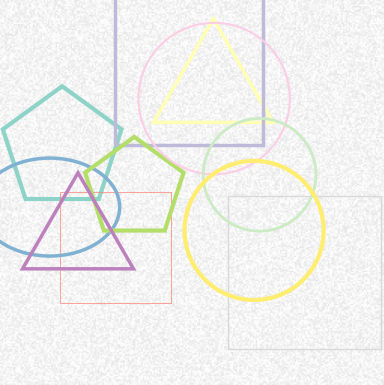[{"shape": "pentagon", "thickness": 3, "radius": 0.81, "center": [0.161, 0.614]}, {"shape": "triangle", "thickness": 2.5, "radius": 0.9, "center": [0.554, 0.772]}, {"shape": "square", "thickness": 2.5, "radius": 0.96, "center": [0.492, 0.816]}, {"shape": "square", "thickness": 0.5, "radius": 0.72, "center": [0.3, 0.357]}, {"shape": "oval", "thickness": 2.5, "radius": 0.91, "center": [0.129, 0.462]}, {"shape": "pentagon", "thickness": 3, "radius": 0.67, "center": [0.349, 0.51]}, {"shape": "circle", "thickness": 1.5, "radius": 0.98, "center": [0.556, 0.744]}, {"shape": "square", "thickness": 1, "radius": 1.0, "center": [0.791, 0.293]}, {"shape": "triangle", "thickness": 2.5, "radius": 0.83, "center": [0.203, 0.385]}, {"shape": "circle", "thickness": 2, "radius": 0.73, "center": [0.674, 0.546]}, {"shape": "circle", "thickness": 3, "radius": 0.9, "center": [0.66, 0.402]}]